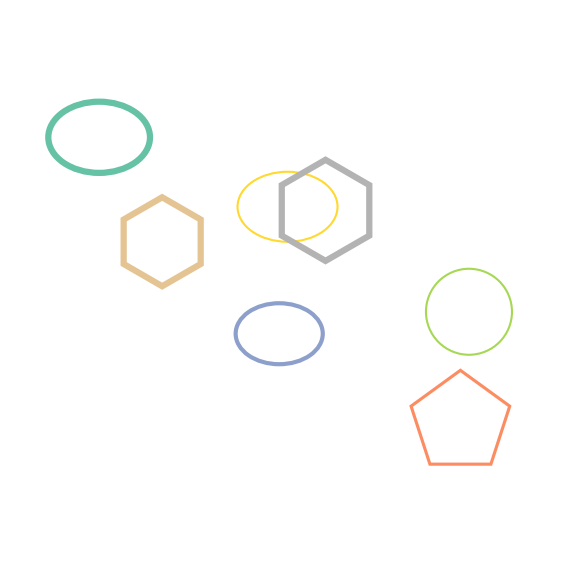[{"shape": "oval", "thickness": 3, "radius": 0.44, "center": [0.172, 0.761]}, {"shape": "pentagon", "thickness": 1.5, "radius": 0.45, "center": [0.797, 0.268]}, {"shape": "oval", "thickness": 2, "radius": 0.38, "center": [0.483, 0.421]}, {"shape": "circle", "thickness": 1, "radius": 0.37, "center": [0.812, 0.459]}, {"shape": "oval", "thickness": 1, "radius": 0.43, "center": [0.498, 0.641]}, {"shape": "hexagon", "thickness": 3, "radius": 0.38, "center": [0.281, 0.581]}, {"shape": "hexagon", "thickness": 3, "radius": 0.44, "center": [0.564, 0.635]}]